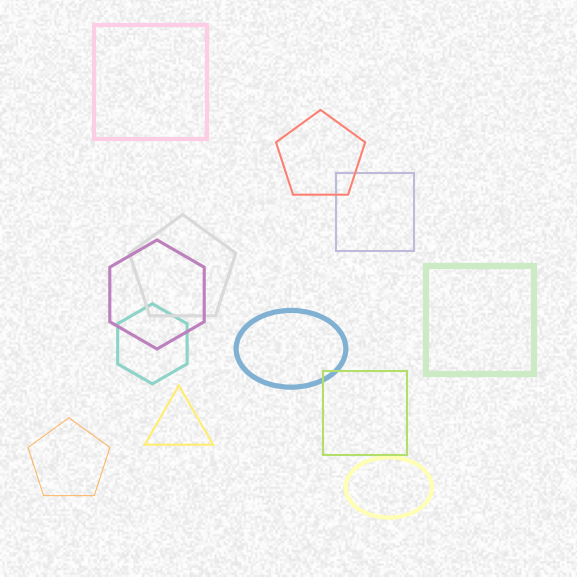[{"shape": "hexagon", "thickness": 1.5, "radius": 0.35, "center": [0.264, 0.404]}, {"shape": "oval", "thickness": 2, "radius": 0.37, "center": [0.673, 0.155]}, {"shape": "square", "thickness": 1, "radius": 0.34, "center": [0.649, 0.632]}, {"shape": "pentagon", "thickness": 1, "radius": 0.41, "center": [0.555, 0.728]}, {"shape": "oval", "thickness": 2.5, "radius": 0.47, "center": [0.504, 0.395]}, {"shape": "pentagon", "thickness": 0.5, "radius": 0.37, "center": [0.119, 0.201]}, {"shape": "square", "thickness": 1, "radius": 0.36, "center": [0.632, 0.283]}, {"shape": "square", "thickness": 2, "radius": 0.49, "center": [0.261, 0.857]}, {"shape": "pentagon", "thickness": 1.5, "radius": 0.48, "center": [0.316, 0.531]}, {"shape": "hexagon", "thickness": 1.5, "radius": 0.47, "center": [0.272, 0.489]}, {"shape": "square", "thickness": 3, "radius": 0.47, "center": [0.831, 0.444]}, {"shape": "triangle", "thickness": 1, "radius": 0.34, "center": [0.31, 0.263]}]